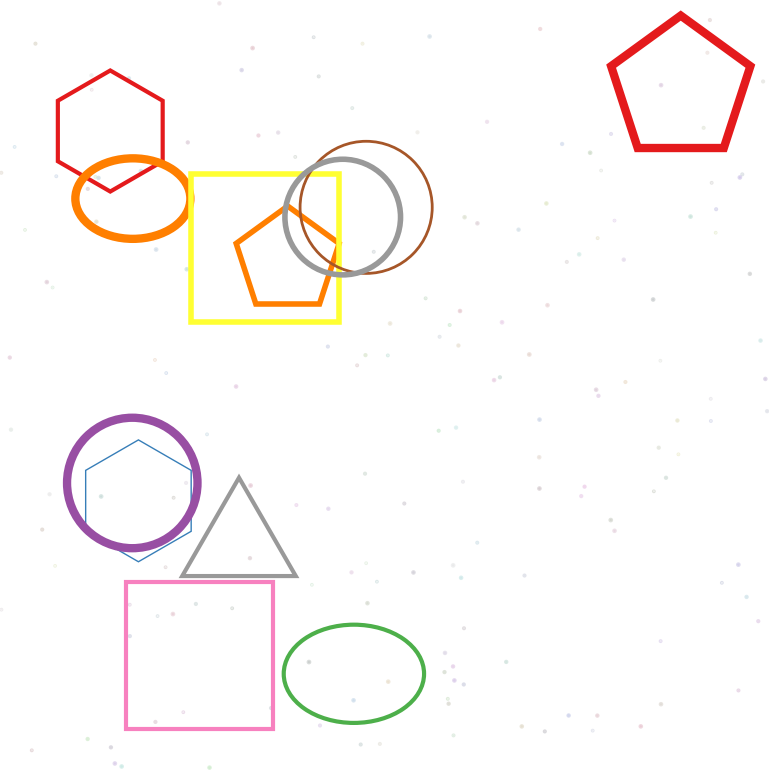[{"shape": "hexagon", "thickness": 1.5, "radius": 0.39, "center": [0.143, 0.83]}, {"shape": "pentagon", "thickness": 3, "radius": 0.48, "center": [0.884, 0.885]}, {"shape": "hexagon", "thickness": 0.5, "radius": 0.4, "center": [0.18, 0.35]}, {"shape": "oval", "thickness": 1.5, "radius": 0.46, "center": [0.46, 0.125]}, {"shape": "circle", "thickness": 3, "radius": 0.42, "center": [0.172, 0.373]}, {"shape": "pentagon", "thickness": 2, "radius": 0.35, "center": [0.374, 0.662]}, {"shape": "oval", "thickness": 3, "radius": 0.37, "center": [0.173, 0.742]}, {"shape": "square", "thickness": 2, "radius": 0.48, "center": [0.344, 0.678]}, {"shape": "circle", "thickness": 1, "radius": 0.43, "center": [0.476, 0.731]}, {"shape": "square", "thickness": 1.5, "radius": 0.48, "center": [0.259, 0.148]}, {"shape": "circle", "thickness": 2, "radius": 0.38, "center": [0.445, 0.718]}, {"shape": "triangle", "thickness": 1.5, "radius": 0.43, "center": [0.31, 0.294]}]